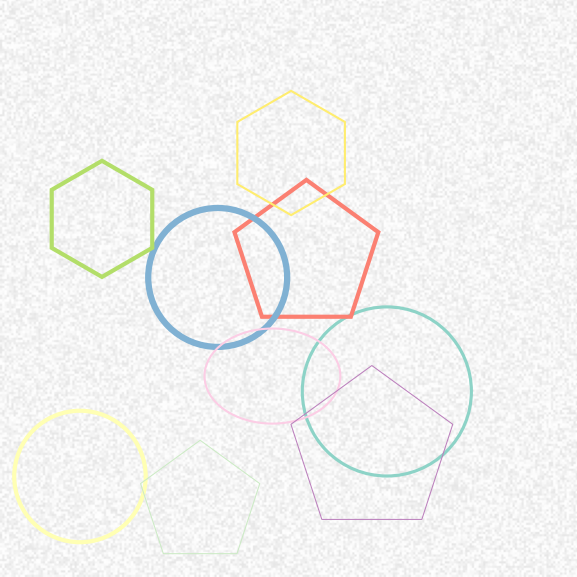[{"shape": "circle", "thickness": 1.5, "radius": 0.73, "center": [0.67, 0.321]}, {"shape": "circle", "thickness": 2, "radius": 0.57, "center": [0.138, 0.174]}, {"shape": "pentagon", "thickness": 2, "radius": 0.65, "center": [0.531, 0.557]}, {"shape": "circle", "thickness": 3, "radius": 0.6, "center": [0.377, 0.519]}, {"shape": "hexagon", "thickness": 2, "radius": 0.5, "center": [0.177, 0.62]}, {"shape": "oval", "thickness": 1, "radius": 0.59, "center": [0.472, 0.348]}, {"shape": "pentagon", "thickness": 0.5, "radius": 0.74, "center": [0.644, 0.219]}, {"shape": "pentagon", "thickness": 0.5, "radius": 0.54, "center": [0.347, 0.128]}, {"shape": "hexagon", "thickness": 1, "radius": 0.54, "center": [0.504, 0.734]}]